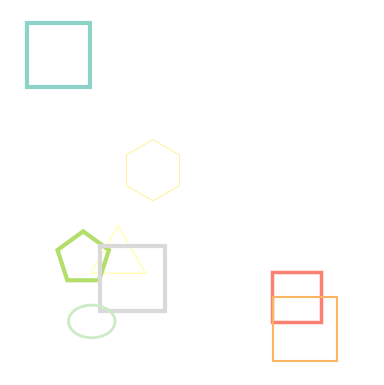[{"shape": "square", "thickness": 3, "radius": 0.41, "center": [0.151, 0.857]}, {"shape": "triangle", "thickness": 1, "radius": 0.41, "center": [0.307, 0.331]}, {"shape": "square", "thickness": 2.5, "radius": 0.32, "center": [0.77, 0.228]}, {"shape": "square", "thickness": 1.5, "radius": 0.42, "center": [0.792, 0.146]}, {"shape": "pentagon", "thickness": 3, "radius": 0.35, "center": [0.216, 0.329]}, {"shape": "square", "thickness": 3, "radius": 0.42, "center": [0.344, 0.276]}, {"shape": "oval", "thickness": 2, "radius": 0.3, "center": [0.238, 0.165]}, {"shape": "hexagon", "thickness": 0.5, "radius": 0.4, "center": [0.397, 0.558]}]